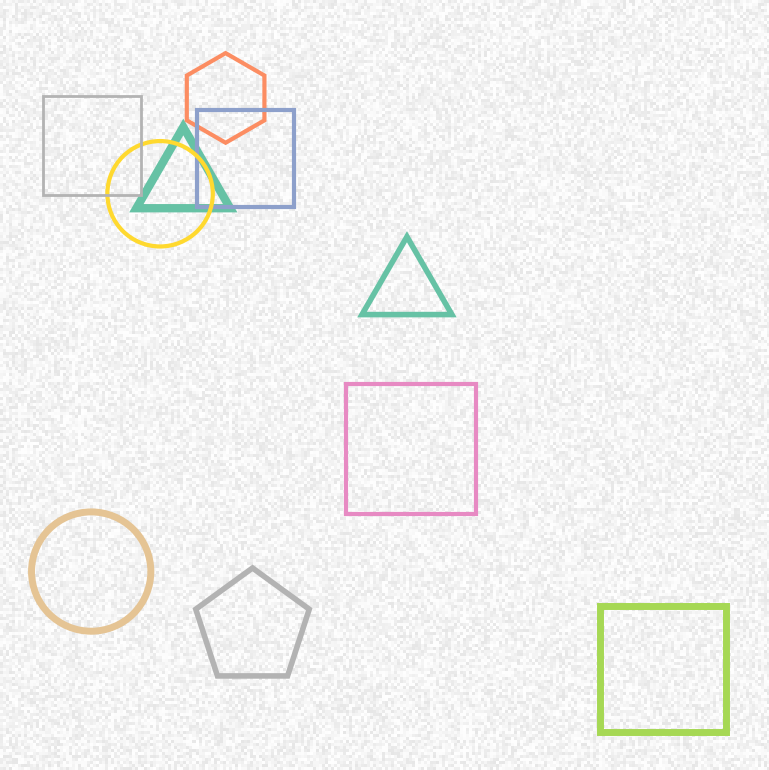[{"shape": "triangle", "thickness": 3, "radius": 0.35, "center": [0.238, 0.765]}, {"shape": "triangle", "thickness": 2, "radius": 0.34, "center": [0.529, 0.625]}, {"shape": "hexagon", "thickness": 1.5, "radius": 0.29, "center": [0.293, 0.873]}, {"shape": "square", "thickness": 1.5, "radius": 0.32, "center": [0.319, 0.794]}, {"shape": "square", "thickness": 1.5, "radius": 0.42, "center": [0.533, 0.417]}, {"shape": "square", "thickness": 2.5, "radius": 0.41, "center": [0.861, 0.131]}, {"shape": "circle", "thickness": 1.5, "radius": 0.34, "center": [0.208, 0.748]}, {"shape": "circle", "thickness": 2.5, "radius": 0.39, "center": [0.118, 0.258]}, {"shape": "square", "thickness": 1, "radius": 0.32, "center": [0.12, 0.811]}, {"shape": "pentagon", "thickness": 2, "radius": 0.39, "center": [0.328, 0.185]}]